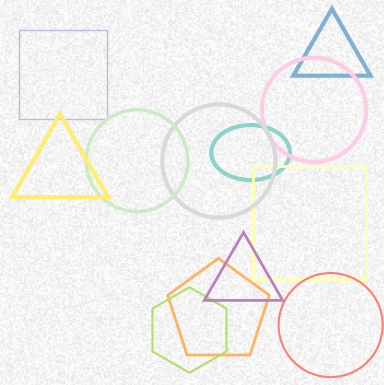[{"shape": "oval", "thickness": 3, "radius": 0.51, "center": [0.651, 0.604]}, {"shape": "square", "thickness": 2, "radius": 0.73, "center": [0.804, 0.423]}, {"shape": "square", "thickness": 1, "radius": 0.58, "center": [0.163, 0.807]}, {"shape": "circle", "thickness": 1.5, "radius": 0.68, "center": [0.859, 0.156]}, {"shape": "triangle", "thickness": 3, "radius": 0.58, "center": [0.862, 0.861]}, {"shape": "pentagon", "thickness": 2, "radius": 0.69, "center": [0.567, 0.19]}, {"shape": "hexagon", "thickness": 1.5, "radius": 0.56, "center": [0.492, 0.143]}, {"shape": "circle", "thickness": 3, "radius": 0.68, "center": [0.816, 0.715]}, {"shape": "circle", "thickness": 3, "radius": 0.73, "center": [0.568, 0.582]}, {"shape": "triangle", "thickness": 2, "radius": 0.59, "center": [0.632, 0.279]}, {"shape": "circle", "thickness": 2.5, "radius": 0.66, "center": [0.356, 0.583]}, {"shape": "triangle", "thickness": 3, "radius": 0.72, "center": [0.156, 0.56]}]